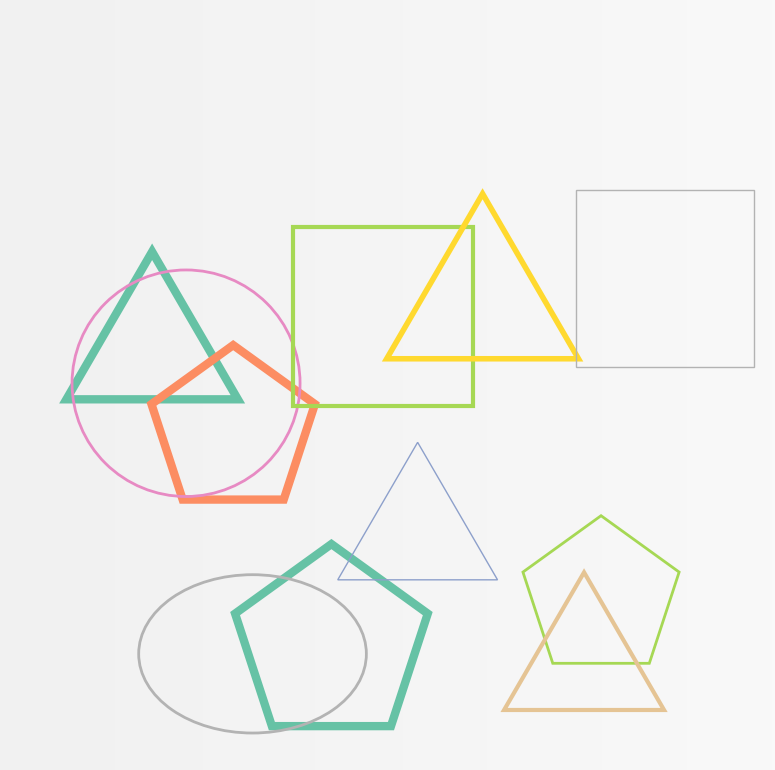[{"shape": "triangle", "thickness": 3, "radius": 0.64, "center": [0.196, 0.545]}, {"shape": "pentagon", "thickness": 3, "radius": 0.65, "center": [0.428, 0.163]}, {"shape": "pentagon", "thickness": 3, "radius": 0.55, "center": [0.301, 0.441]}, {"shape": "triangle", "thickness": 0.5, "radius": 0.6, "center": [0.539, 0.307]}, {"shape": "circle", "thickness": 1, "radius": 0.74, "center": [0.24, 0.502]}, {"shape": "square", "thickness": 1.5, "radius": 0.58, "center": [0.495, 0.589]}, {"shape": "pentagon", "thickness": 1, "radius": 0.53, "center": [0.776, 0.224]}, {"shape": "triangle", "thickness": 2, "radius": 0.71, "center": [0.623, 0.606]}, {"shape": "triangle", "thickness": 1.5, "radius": 0.6, "center": [0.754, 0.138]}, {"shape": "square", "thickness": 0.5, "radius": 0.58, "center": [0.858, 0.638]}, {"shape": "oval", "thickness": 1, "radius": 0.73, "center": [0.326, 0.151]}]